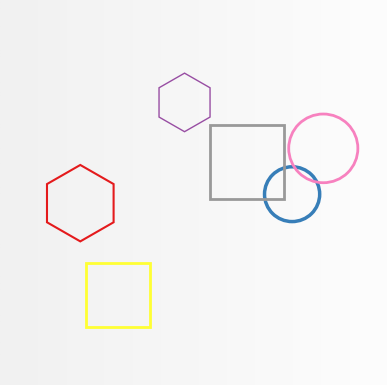[{"shape": "hexagon", "thickness": 1.5, "radius": 0.5, "center": [0.207, 0.472]}, {"shape": "circle", "thickness": 2.5, "radius": 0.36, "center": [0.754, 0.496]}, {"shape": "hexagon", "thickness": 1, "radius": 0.38, "center": [0.476, 0.734]}, {"shape": "square", "thickness": 2, "radius": 0.41, "center": [0.304, 0.234]}, {"shape": "circle", "thickness": 2, "radius": 0.45, "center": [0.834, 0.615]}, {"shape": "square", "thickness": 2, "radius": 0.48, "center": [0.637, 0.58]}]